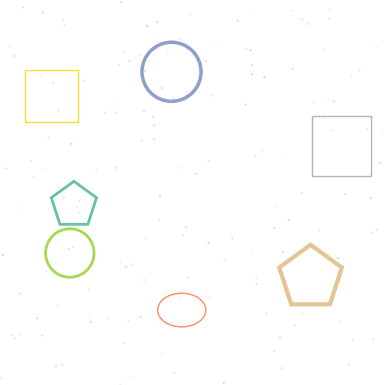[{"shape": "pentagon", "thickness": 2, "radius": 0.31, "center": [0.192, 0.467]}, {"shape": "oval", "thickness": 1, "radius": 0.31, "center": [0.472, 0.195]}, {"shape": "circle", "thickness": 2.5, "radius": 0.38, "center": [0.446, 0.814]}, {"shape": "circle", "thickness": 2, "radius": 0.31, "center": [0.181, 0.343]}, {"shape": "square", "thickness": 1, "radius": 0.34, "center": [0.134, 0.751]}, {"shape": "pentagon", "thickness": 3, "radius": 0.43, "center": [0.807, 0.279]}, {"shape": "square", "thickness": 1, "radius": 0.39, "center": [0.887, 0.621]}]